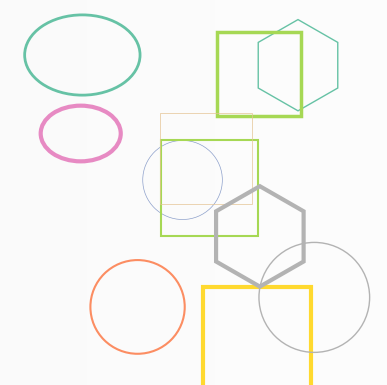[{"shape": "hexagon", "thickness": 1, "radius": 0.59, "center": [0.769, 0.831]}, {"shape": "oval", "thickness": 2, "radius": 0.74, "center": [0.213, 0.857]}, {"shape": "circle", "thickness": 1.5, "radius": 0.61, "center": [0.355, 0.203]}, {"shape": "circle", "thickness": 0.5, "radius": 0.51, "center": [0.471, 0.533]}, {"shape": "oval", "thickness": 3, "radius": 0.52, "center": [0.208, 0.653]}, {"shape": "square", "thickness": 2.5, "radius": 0.54, "center": [0.669, 0.808]}, {"shape": "square", "thickness": 1.5, "radius": 0.62, "center": [0.541, 0.512]}, {"shape": "square", "thickness": 3, "radius": 0.69, "center": [0.663, 0.117]}, {"shape": "square", "thickness": 0.5, "radius": 0.59, "center": [0.531, 0.589]}, {"shape": "hexagon", "thickness": 3, "radius": 0.65, "center": [0.671, 0.386]}, {"shape": "circle", "thickness": 1, "radius": 0.71, "center": [0.811, 0.228]}]